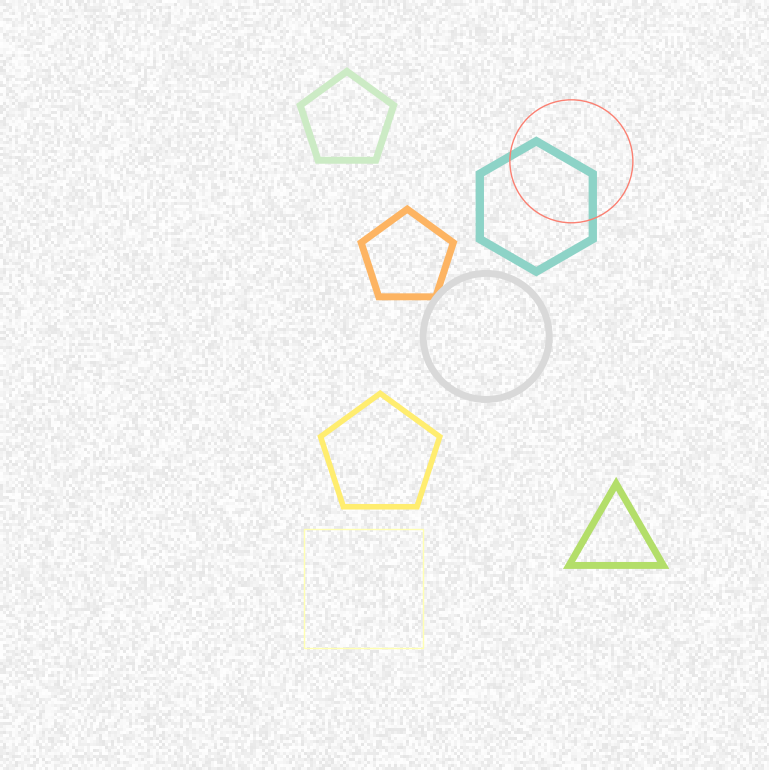[{"shape": "hexagon", "thickness": 3, "radius": 0.42, "center": [0.696, 0.732]}, {"shape": "square", "thickness": 0.5, "radius": 0.39, "center": [0.472, 0.236]}, {"shape": "circle", "thickness": 0.5, "radius": 0.4, "center": [0.742, 0.791]}, {"shape": "pentagon", "thickness": 2.5, "radius": 0.31, "center": [0.529, 0.665]}, {"shape": "triangle", "thickness": 2.5, "radius": 0.35, "center": [0.8, 0.301]}, {"shape": "circle", "thickness": 2.5, "radius": 0.41, "center": [0.631, 0.563]}, {"shape": "pentagon", "thickness": 2.5, "radius": 0.32, "center": [0.451, 0.843]}, {"shape": "pentagon", "thickness": 2, "radius": 0.41, "center": [0.494, 0.408]}]